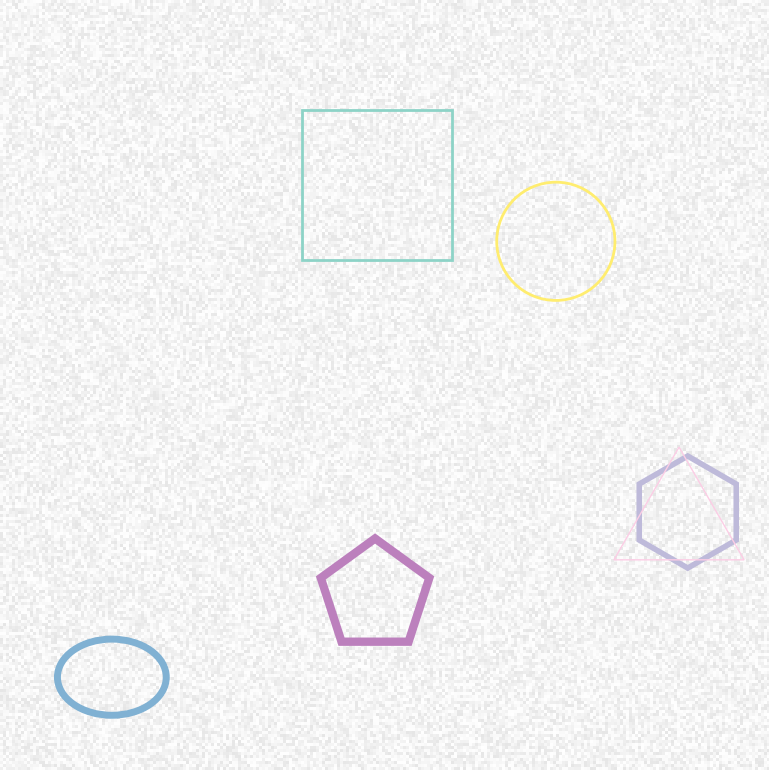[{"shape": "square", "thickness": 1, "radius": 0.49, "center": [0.49, 0.76]}, {"shape": "hexagon", "thickness": 2, "radius": 0.36, "center": [0.893, 0.335]}, {"shape": "oval", "thickness": 2.5, "radius": 0.35, "center": [0.145, 0.121]}, {"shape": "triangle", "thickness": 0.5, "radius": 0.49, "center": [0.882, 0.322]}, {"shape": "pentagon", "thickness": 3, "radius": 0.37, "center": [0.487, 0.227]}, {"shape": "circle", "thickness": 1, "radius": 0.38, "center": [0.722, 0.687]}]